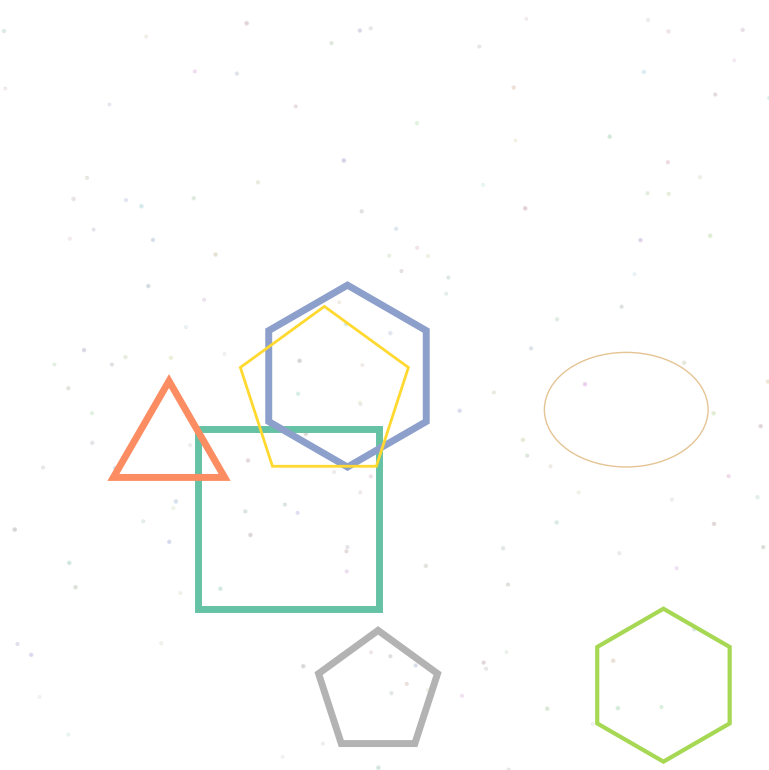[{"shape": "square", "thickness": 2.5, "radius": 0.59, "center": [0.375, 0.326]}, {"shape": "triangle", "thickness": 2.5, "radius": 0.42, "center": [0.219, 0.422]}, {"shape": "hexagon", "thickness": 2.5, "radius": 0.59, "center": [0.451, 0.512]}, {"shape": "hexagon", "thickness": 1.5, "radius": 0.5, "center": [0.862, 0.11]}, {"shape": "pentagon", "thickness": 1, "radius": 0.57, "center": [0.421, 0.487]}, {"shape": "oval", "thickness": 0.5, "radius": 0.53, "center": [0.813, 0.468]}, {"shape": "pentagon", "thickness": 2.5, "radius": 0.41, "center": [0.491, 0.1]}]